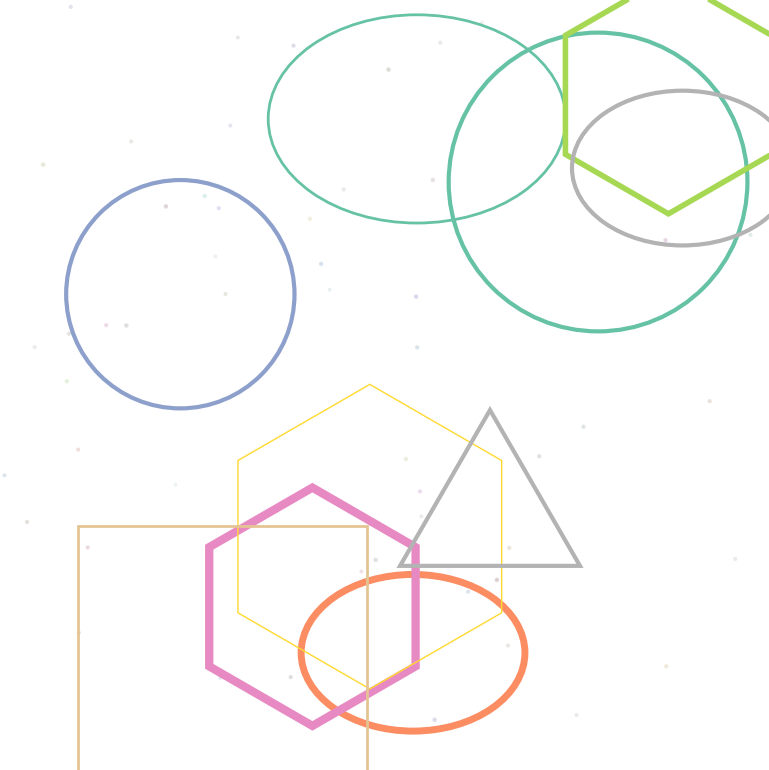[{"shape": "oval", "thickness": 1, "radius": 0.97, "center": [0.541, 0.846]}, {"shape": "circle", "thickness": 1.5, "radius": 0.97, "center": [0.777, 0.764]}, {"shape": "oval", "thickness": 2.5, "radius": 0.73, "center": [0.536, 0.152]}, {"shape": "circle", "thickness": 1.5, "radius": 0.74, "center": [0.234, 0.618]}, {"shape": "hexagon", "thickness": 3, "radius": 0.77, "center": [0.406, 0.212]}, {"shape": "hexagon", "thickness": 2, "radius": 0.77, "center": [0.868, 0.877]}, {"shape": "hexagon", "thickness": 0.5, "radius": 0.99, "center": [0.48, 0.303]}, {"shape": "square", "thickness": 1, "radius": 0.94, "center": [0.289, 0.13]}, {"shape": "triangle", "thickness": 1.5, "radius": 0.67, "center": [0.636, 0.333]}, {"shape": "oval", "thickness": 1.5, "radius": 0.72, "center": [0.886, 0.782]}]